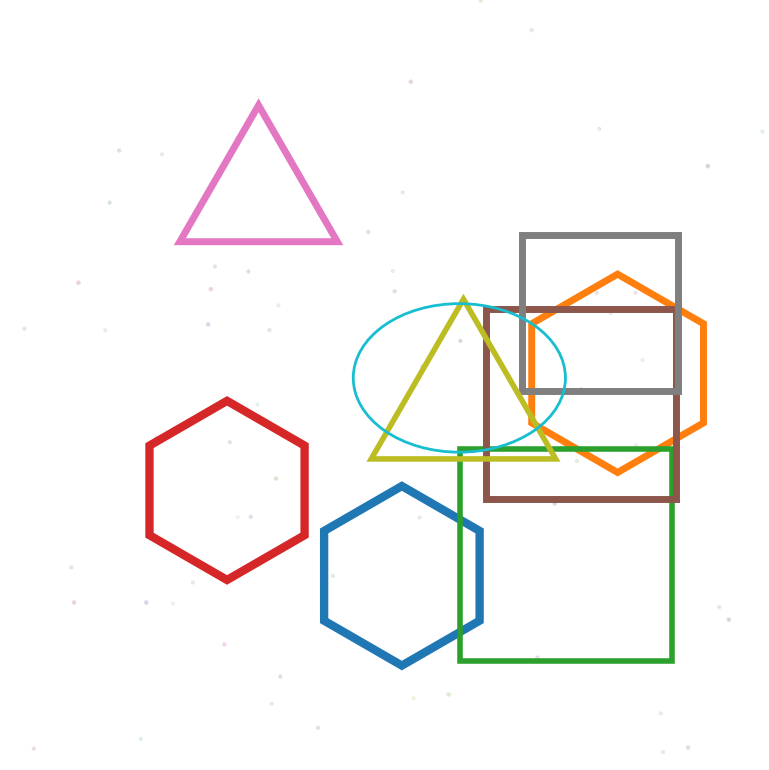[{"shape": "hexagon", "thickness": 3, "radius": 0.58, "center": [0.522, 0.252]}, {"shape": "hexagon", "thickness": 2.5, "radius": 0.64, "center": [0.802, 0.515]}, {"shape": "square", "thickness": 2, "radius": 0.69, "center": [0.735, 0.279]}, {"shape": "hexagon", "thickness": 3, "radius": 0.58, "center": [0.295, 0.363]}, {"shape": "square", "thickness": 2.5, "radius": 0.62, "center": [0.755, 0.475]}, {"shape": "triangle", "thickness": 2.5, "radius": 0.59, "center": [0.336, 0.745]}, {"shape": "square", "thickness": 2.5, "radius": 0.51, "center": [0.779, 0.593]}, {"shape": "triangle", "thickness": 2, "radius": 0.69, "center": [0.602, 0.473]}, {"shape": "oval", "thickness": 1, "radius": 0.69, "center": [0.597, 0.509]}]